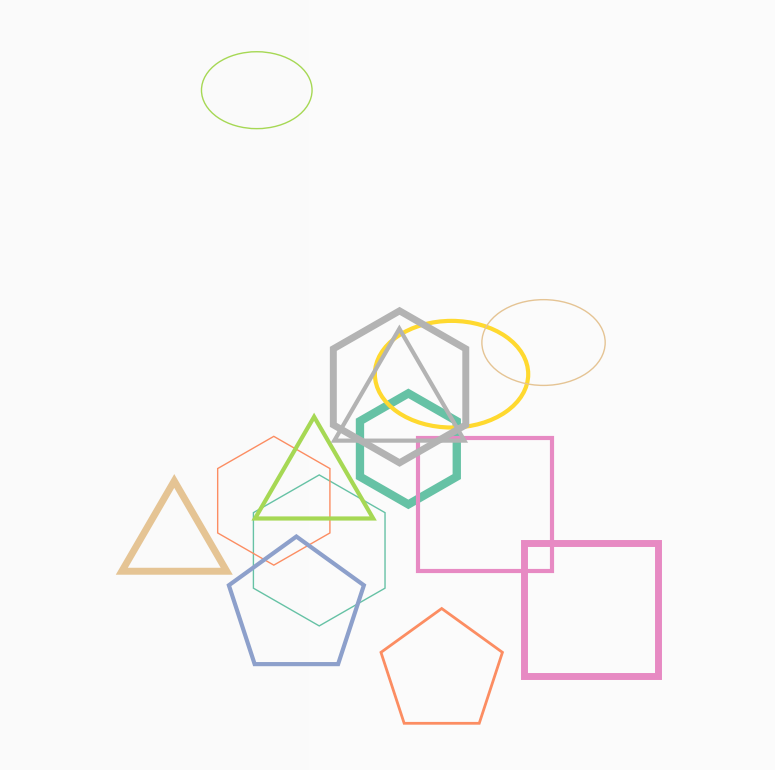[{"shape": "hexagon", "thickness": 3, "radius": 0.36, "center": [0.527, 0.417]}, {"shape": "hexagon", "thickness": 0.5, "radius": 0.49, "center": [0.412, 0.285]}, {"shape": "hexagon", "thickness": 0.5, "radius": 0.42, "center": [0.353, 0.35]}, {"shape": "pentagon", "thickness": 1, "radius": 0.41, "center": [0.57, 0.127]}, {"shape": "pentagon", "thickness": 1.5, "radius": 0.46, "center": [0.382, 0.212]}, {"shape": "square", "thickness": 2.5, "radius": 0.43, "center": [0.763, 0.208]}, {"shape": "square", "thickness": 1.5, "radius": 0.43, "center": [0.626, 0.345]}, {"shape": "triangle", "thickness": 1.5, "radius": 0.44, "center": [0.405, 0.371]}, {"shape": "oval", "thickness": 0.5, "radius": 0.36, "center": [0.331, 0.883]}, {"shape": "oval", "thickness": 1.5, "radius": 0.49, "center": [0.583, 0.514]}, {"shape": "oval", "thickness": 0.5, "radius": 0.4, "center": [0.701, 0.555]}, {"shape": "triangle", "thickness": 2.5, "radius": 0.39, "center": [0.225, 0.297]}, {"shape": "triangle", "thickness": 1.5, "radius": 0.48, "center": [0.515, 0.476]}, {"shape": "hexagon", "thickness": 2.5, "radius": 0.49, "center": [0.516, 0.498]}]